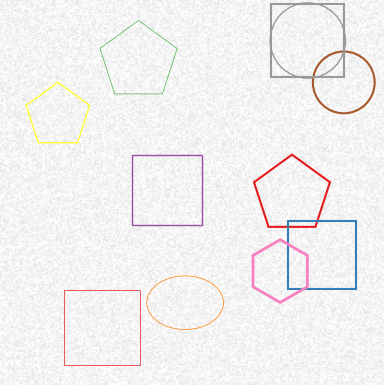[{"shape": "square", "thickness": 0.5, "radius": 0.49, "center": [0.264, 0.149]}, {"shape": "pentagon", "thickness": 1.5, "radius": 0.52, "center": [0.758, 0.495]}, {"shape": "square", "thickness": 1.5, "radius": 0.44, "center": [0.836, 0.338]}, {"shape": "pentagon", "thickness": 0.5, "radius": 0.53, "center": [0.36, 0.841]}, {"shape": "square", "thickness": 1, "radius": 0.46, "center": [0.434, 0.506]}, {"shape": "oval", "thickness": 0.5, "radius": 0.5, "center": [0.481, 0.214]}, {"shape": "pentagon", "thickness": 1, "radius": 0.43, "center": [0.15, 0.699]}, {"shape": "circle", "thickness": 1.5, "radius": 0.4, "center": [0.893, 0.786]}, {"shape": "hexagon", "thickness": 2, "radius": 0.41, "center": [0.728, 0.296]}, {"shape": "circle", "thickness": 1, "radius": 0.49, "center": [0.8, 0.895]}, {"shape": "square", "thickness": 1.5, "radius": 0.47, "center": [0.799, 0.896]}]